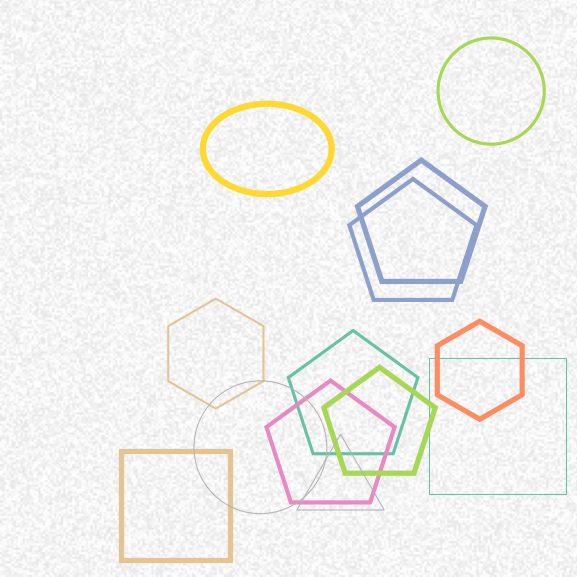[{"shape": "square", "thickness": 0.5, "radius": 0.59, "center": [0.861, 0.262]}, {"shape": "pentagon", "thickness": 1.5, "radius": 0.59, "center": [0.611, 0.309]}, {"shape": "hexagon", "thickness": 2.5, "radius": 0.42, "center": [0.831, 0.358]}, {"shape": "pentagon", "thickness": 2, "radius": 0.58, "center": [0.715, 0.573]}, {"shape": "pentagon", "thickness": 2.5, "radius": 0.58, "center": [0.729, 0.606]}, {"shape": "pentagon", "thickness": 2, "radius": 0.58, "center": [0.572, 0.224]}, {"shape": "circle", "thickness": 1.5, "radius": 0.46, "center": [0.85, 0.841]}, {"shape": "pentagon", "thickness": 2.5, "radius": 0.51, "center": [0.657, 0.262]}, {"shape": "oval", "thickness": 3, "radius": 0.56, "center": [0.463, 0.741]}, {"shape": "square", "thickness": 2.5, "radius": 0.47, "center": [0.304, 0.124]}, {"shape": "hexagon", "thickness": 1, "radius": 0.48, "center": [0.374, 0.387]}, {"shape": "circle", "thickness": 0.5, "radius": 0.58, "center": [0.451, 0.225]}, {"shape": "triangle", "thickness": 0.5, "radius": 0.44, "center": [0.59, 0.16]}]